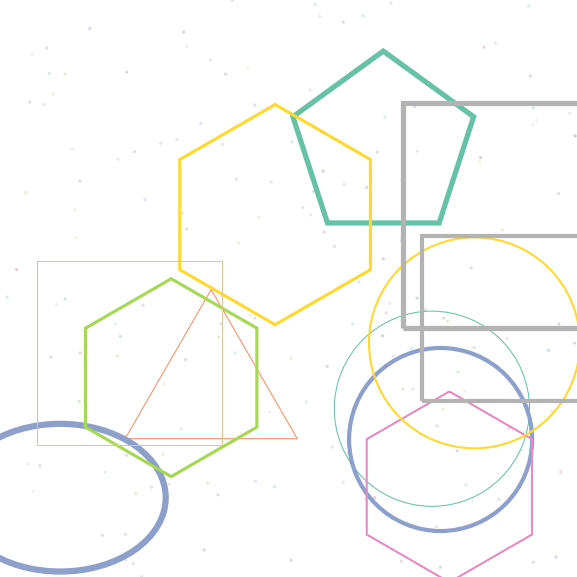[{"shape": "pentagon", "thickness": 2.5, "radius": 0.82, "center": [0.664, 0.746]}, {"shape": "circle", "thickness": 0.5, "radius": 0.85, "center": [0.748, 0.291]}, {"shape": "triangle", "thickness": 0.5, "radius": 0.86, "center": [0.366, 0.326]}, {"shape": "oval", "thickness": 3, "radius": 0.91, "center": [0.104, 0.137]}, {"shape": "circle", "thickness": 2, "radius": 0.79, "center": [0.763, 0.238]}, {"shape": "hexagon", "thickness": 1, "radius": 0.83, "center": [0.778, 0.156]}, {"shape": "hexagon", "thickness": 1.5, "radius": 0.86, "center": [0.296, 0.345]}, {"shape": "circle", "thickness": 1, "radius": 0.91, "center": [0.822, 0.405]}, {"shape": "hexagon", "thickness": 1.5, "radius": 0.95, "center": [0.476, 0.628]}, {"shape": "square", "thickness": 0.5, "radius": 0.8, "center": [0.224, 0.389]}, {"shape": "square", "thickness": 2.5, "radius": 0.97, "center": [0.892, 0.626]}, {"shape": "square", "thickness": 2, "radius": 0.71, "center": [0.874, 0.448]}]